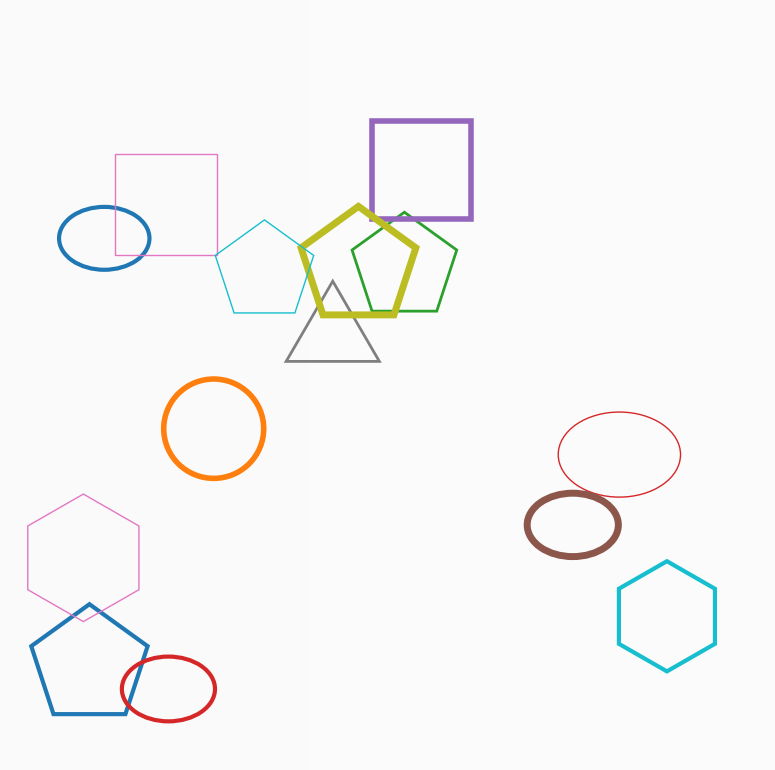[{"shape": "pentagon", "thickness": 1.5, "radius": 0.39, "center": [0.115, 0.136]}, {"shape": "oval", "thickness": 1.5, "radius": 0.29, "center": [0.135, 0.69]}, {"shape": "circle", "thickness": 2, "radius": 0.32, "center": [0.276, 0.443]}, {"shape": "pentagon", "thickness": 1, "radius": 0.36, "center": [0.522, 0.653]}, {"shape": "oval", "thickness": 1.5, "radius": 0.3, "center": [0.217, 0.105]}, {"shape": "oval", "thickness": 0.5, "radius": 0.39, "center": [0.799, 0.41]}, {"shape": "square", "thickness": 2, "radius": 0.32, "center": [0.543, 0.779]}, {"shape": "oval", "thickness": 2.5, "radius": 0.29, "center": [0.739, 0.318]}, {"shape": "hexagon", "thickness": 0.5, "radius": 0.41, "center": [0.108, 0.276]}, {"shape": "square", "thickness": 0.5, "radius": 0.33, "center": [0.214, 0.734]}, {"shape": "triangle", "thickness": 1, "radius": 0.35, "center": [0.429, 0.565]}, {"shape": "pentagon", "thickness": 2.5, "radius": 0.39, "center": [0.463, 0.654]}, {"shape": "hexagon", "thickness": 1.5, "radius": 0.36, "center": [0.861, 0.2]}, {"shape": "pentagon", "thickness": 0.5, "radius": 0.33, "center": [0.341, 0.648]}]